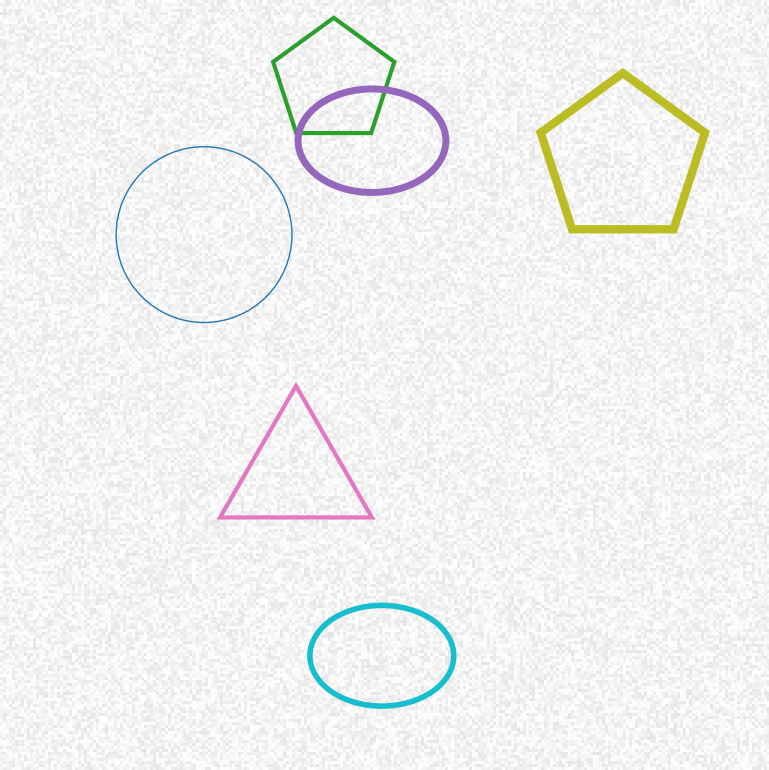[{"shape": "circle", "thickness": 0.5, "radius": 0.57, "center": [0.265, 0.695]}, {"shape": "pentagon", "thickness": 1.5, "radius": 0.41, "center": [0.433, 0.894]}, {"shape": "oval", "thickness": 2.5, "radius": 0.48, "center": [0.483, 0.817]}, {"shape": "triangle", "thickness": 1.5, "radius": 0.57, "center": [0.384, 0.385]}, {"shape": "pentagon", "thickness": 3, "radius": 0.56, "center": [0.809, 0.793]}, {"shape": "oval", "thickness": 2, "radius": 0.47, "center": [0.496, 0.148]}]